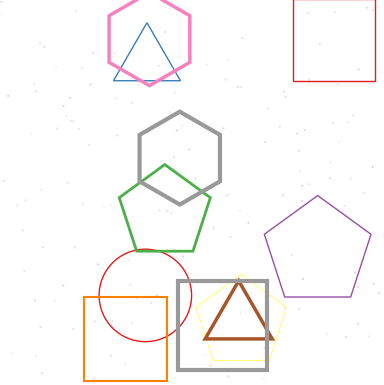[{"shape": "square", "thickness": 1, "radius": 0.53, "center": [0.867, 0.896]}, {"shape": "circle", "thickness": 1, "radius": 0.6, "center": [0.378, 0.233]}, {"shape": "triangle", "thickness": 1, "radius": 0.5, "center": [0.382, 0.841]}, {"shape": "pentagon", "thickness": 2, "radius": 0.62, "center": [0.428, 0.448]}, {"shape": "pentagon", "thickness": 1, "radius": 0.73, "center": [0.825, 0.346]}, {"shape": "square", "thickness": 1.5, "radius": 0.54, "center": [0.326, 0.12]}, {"shape": "pentagon", "thickness": 0.5, "radius": 0.62, "center": [0.627, 0.163]}, {"shape": "triangle", "thickness": 2.5, "radius": 0.5, "center": [0.62, 0.17]}, {"shape": "hexagon", "thickness": 2.5, "radius": 0.61, "center": [0.388, 0.899]}, {"shape": "hexagon", "thickness": 3, "radius": 0.6, "center": [0.467, 0.589]}, {"shape": "square", "thickness": 3, "radius": 0.58, "center": [0.579, 0.155]}]